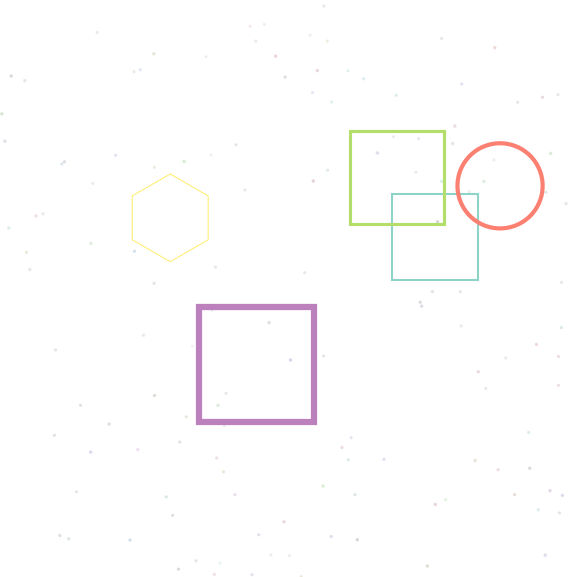[{"shape": "square", "thickness": 1, "radius": 0.37, "center": [0.753, 0.588]}, {"shape": "circle", "thickness": 2, "radius": 0.37, "center": [0.866, 0.677]}, {"shape": "square", "thickness": 1.5, "radius": 0.4, "center": [0.687, 0.692]}, {"shape": "square", "thickness": 3, "radius": 0.5, "center": [0.445, 0.368]}, {"shape": "hexagon", "thickness": 0.5, "radius": 0.38, "center": [0.295, 0.622]}]